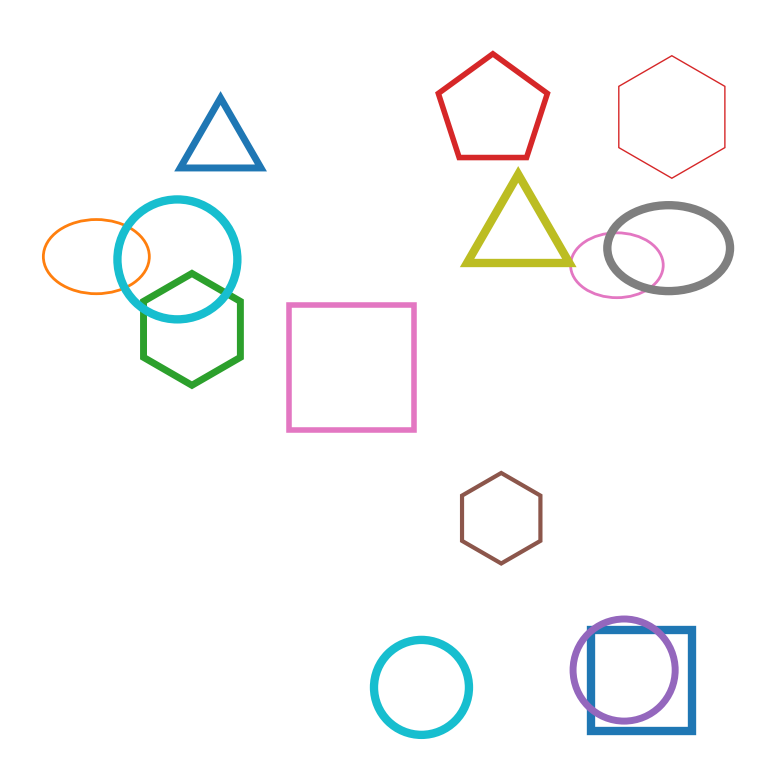[{"shape": "triangle", "thickness": 2.5, "radius": 0.3, "center": [0.286, 0.812]}, {"shape": "square", "thickness": 3, "radius": 0.33, "center": [0.834, 0.117]}, {"shape": "oval", "thickness": 1, "radius": 0.34, "center": [0.125, 0.667]}, {"shape": "hexagon", "thickness": 2.5, "radius": 0.36, "center": [0.249, 0.572]}, {"shape": "pentagon", "thickness": 2, "radius": 0.37, "center": [0.64, 0.856]}, {"shape": "hexagon", "thickness": 0.5, "radius": 0.4, "center": [0.873, 0.848]}, {"shape": "circle", "thickness": 2.5, "radius": 0.33, "center": [0.811, 0.13]}, {"shape": "hexagon", "thickness": 1.5, "radius": 0.29, "center": [0.651, 0.327]}, {"shape": "oval", "thickness": 1, "radius": 0.3, "center": [0.801, 0.656]}, {"shape": "square", "thickness": 2, "radius": 0.41, "center": [0.457, 0.523]}, {"shape": "oval", "thickness": 3, "radius": 0.4, "center": [0.868, 0.678]}, {"shape": "triangle", "thickness": 3, "radius": 0.38, "center": [0.673, 0.697]}, {"shape": "circle", "thickness": 3, "radius": 0.39, "center": [0.23, 0.663]}, {"shape": "circle", "thickness": 3, "radius": 0.31, "center": [0.547, 0.107]}]